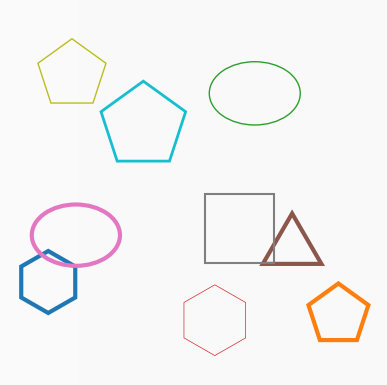[{"shape": "hexagon", "thickness": 3, "radius": 0.4, "center": [0.124, 0.268]}, {"shape": "pentagon", "thickness": 3, "radius": 0.41, "center": [0.873, 0.182]}, {"shape": "oval", "thickness": 1, "radius": 0.59, "center": [0.657, 0.758]}, {"shape": "hexagon", "thickness": 0.5, "radius": 0.46, "center": [0.554, 0.168]}, {"shape": "triangle", "thickness": 3, "radius": 0.44, "center": [0.754, 0.358]}, {"shape": "oval", "thickness": 3, "radius": 0.57, "center": [0.196, 0.389]}, {"shape": "square", "thickness": 1.5, "radius": 0.45, "center": [0.619, 0.406]}, {"shape": "pentagon", "thickness": 1, "radius": 0.46, "center": [0.186, 0.807]}, {"shape": "pentagon", "thickness": 2, "radius": 0.57, "center": [0.37, 0.674]}]